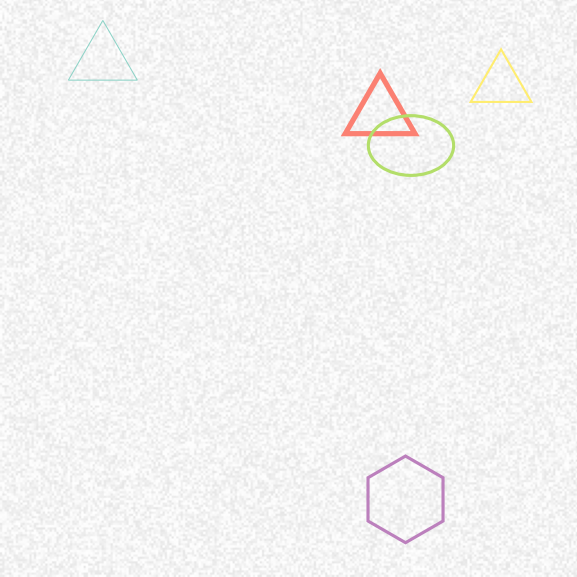[{"shape": "triangle", "thickness": 0.5, "radius": 0.34, "center": [0.178, 0.895]}, {"shape": "triangle", "thickness": 2.5, "radius": 0.35, "center": [0.658, 0.803]}, {"shape": "oval", "thickness": 1.5, "radius": 0.37, "center": [0.712, 0.747]}, {"shape": "hexagon", "thickness": 1.5, "radius": 0.38, "center": [0.702, 0.134]}, {"shape": "triangle", "thickness": 1, "radius": 0.3, "center": [0.868, 0.853]}]